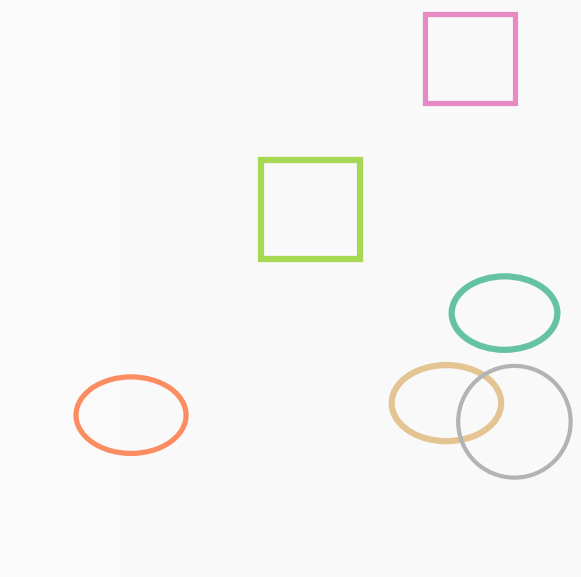[{"shape": "oval", "thickness": 3, "radius": 0.45, "center": [0.868, 0.457]}, {"shape": "oval", "thickness": 2.5, "radius": 0.47, "center": [0.225, 0.28]}, {"shape": "square", "thickness": 2.5, "radius": 0.38, "center": [0.809, 0.898]}, {"shape": "square", "thickness": 3, "radius": 0.43, "center": [0.534, 0.636]}, {"shape": "oval", "thickness": 3, "radius": 0.47, "center": [0.768, 0.301]}, {"shape": "circle", "thickness": 2, "radius": 0.48, "center": [0.885, 0.269]}]